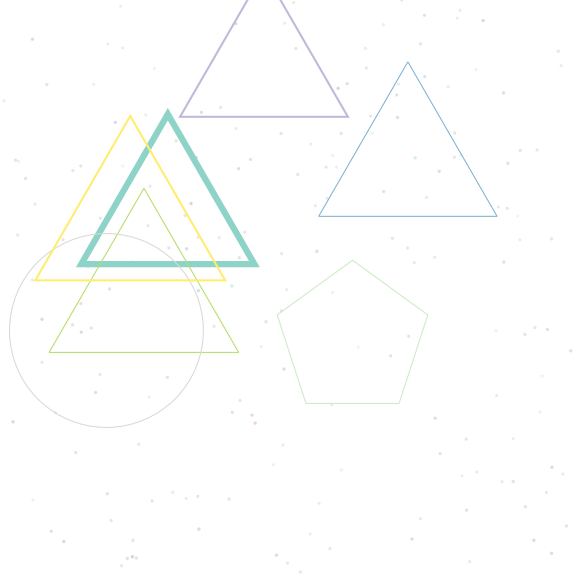[{"shape": "triangle", "thickness": 3, "radius": 0.87, "center": [0.291, 0.628]}, {"shape": "triangle", "thickness": 1, "radius": 0.84, "center": [0.457, 0.881]}, {"shape": "triangle", "thickness": 0.5, "radius": 0.89, "center": [0.706, 0.714]}, {"shape": "triangle", "thickness": 0.5, "radius": 0.95, "center": [0.249, 0.484]}, {"shape": "circle", "thickness": 0.5, "radius": 0.84, "center": [0.184, 0.427]}, {"shape": "pentagon", "thickness": 0.5, "radius": 0.69, "center": [0.61, 0.411]}, {"shape": "triangle", "thickness": 1, "radius": 0.95, "center": [0.226, 0.609]}]